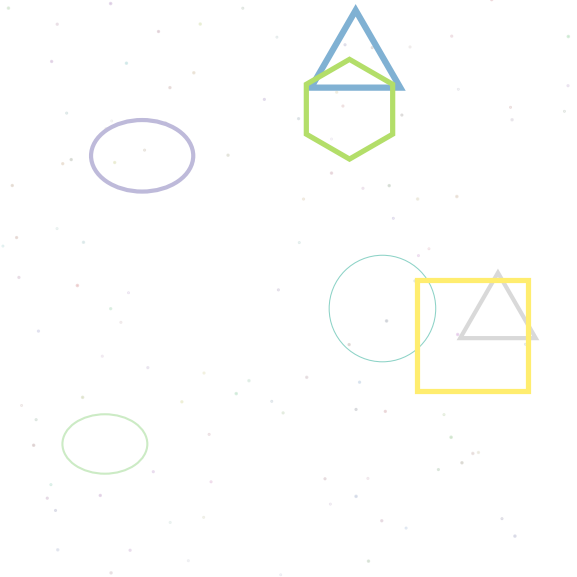[{"shape": "circle", "thickness": 0.5, "radius": 0.46, "center": [0.662, 0.465]}, {"shape": "oval", "thickness": 2, "radius": 0.44, "center": [0.246, 0.729]}, {"shape": "triangle", "thickness": 3, "radius": 0.45, "center": [0.616, 0.892]}, {"shape": "hexagon", "thickness": 2.5, "radius": 0.43, "center": [0.605, 0.81]}, {"shape": "triangle", "thickness": 2, "radius": 0.38, "center": [0.862, 0.451]}, {"shape": "oval", "thickness": 1, "radius": 0.37, "center": [0.182, 0.23]}, {"shape": "square", "thickness": 2.5, "radius": 0.48, "center": [0.818, 0.418]}]